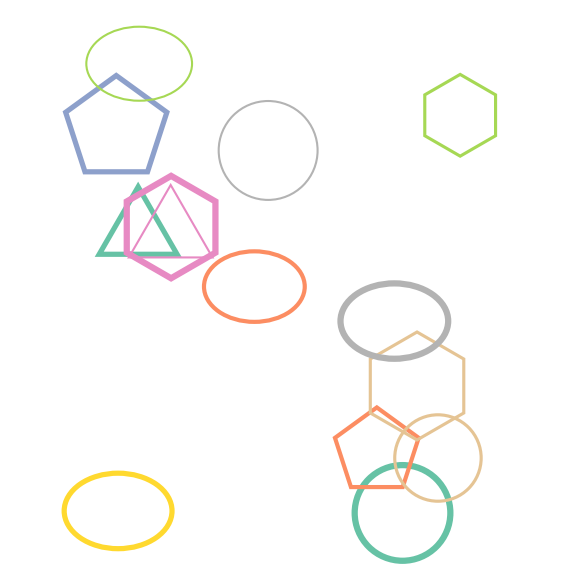[{"shape": "triangle", "thickness": 2.5, "radius": 0.39, "center": [0.239, 0.598]}, {"shape": "circle", "thickness": 3, "radius": 0.41, "center": [0.697, 0.111]}, {"shape": "oval", "thickness": 2, "radius": 0.44, "center": [0.44, 0.503]}, {"shape": "pentagon", "thickness": 2, "radius": 0.38, "center": [0.653, 0.217]}, {"shape": "pentagon", "thickness": 2.5, "radius": 0.46, "center": [0.201, 0.776]}, {"shape": "hexagon", "thickness": 3, "radius": 0.44, "center": [0.296, 0.606]}, {"shape": "triangle", "thickness": 1, "radius": 0.42, "center": [0.296, 0.595]}, {"shape": "hexagon", "thickness": 1.5, "radius": 0.35, "center": [0.797, 0.8]}, {"shape": "oval", "thickness": 1, "radius": 0.46, "center": [0.241, 0.889]}, {"shape": "oval", "thickness": 2.5, "radius": 0.47, "center": [0.204, 0.114]}, {"shape": "hexagon", "thickness": 1.5, "radius": 0.47, "center": [0.722, 0.331]}, {"shape": "circle", "thickness": 1.5, "radius": 0.37, "center": [0.758, 0.206]}, {"shape": "oval", "thickness": 3, "radius": 0.47, "center": [0.683, 0.443]}, {"shape": "circle", "thickness": 1, "radius": 0.43, "center": [0.464, 0.739]}]